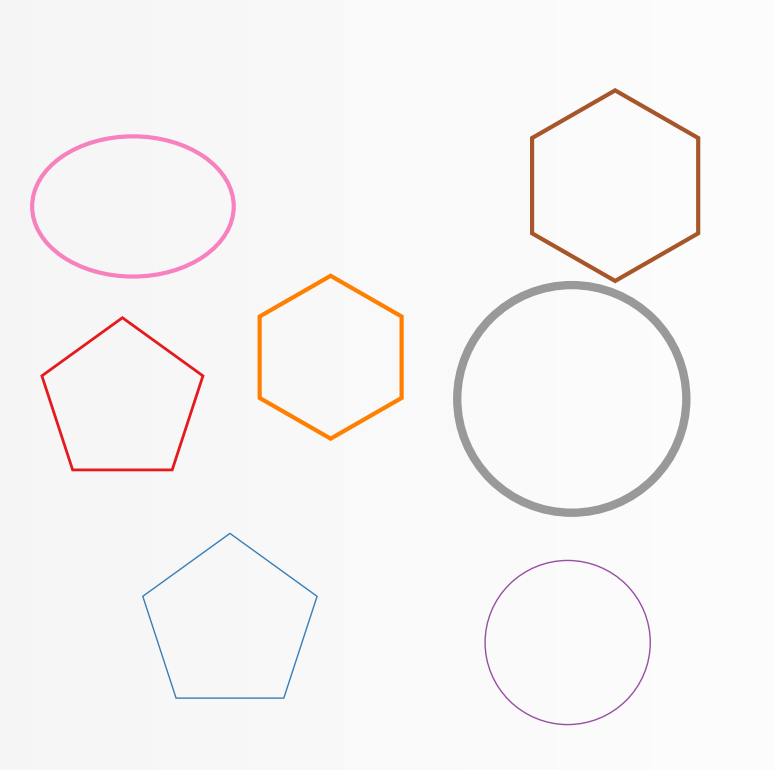[{"shape": "pentagon", "thickness": 1, "radius": 0.55, "center": [0.158, 0.478]}, {"shape": "pentagon", "thickness": 0.5, "radius": 0.59, "center": [0.297, 0.189]}, {"shape": "circle", "thickness": 0.5, "radius": 0.53, "center": [0.732, 0.166]}, {"shape": "hexagon", "thickness": 1.5, "radius": 0.53, "center": [0.427, 0.536]}, {"shape": "hexagon", "thickness": 1.5, "radius": 0.62, "center": [0.794, 0.759]}, {"shape": "oval", "thickness": 1.5, "radius": 0.65, "center": [0.172, 0.732]}, {"shape": "circle", "thickness": 3, "radius": 0.74, "center": [0.738, 0.482]}]